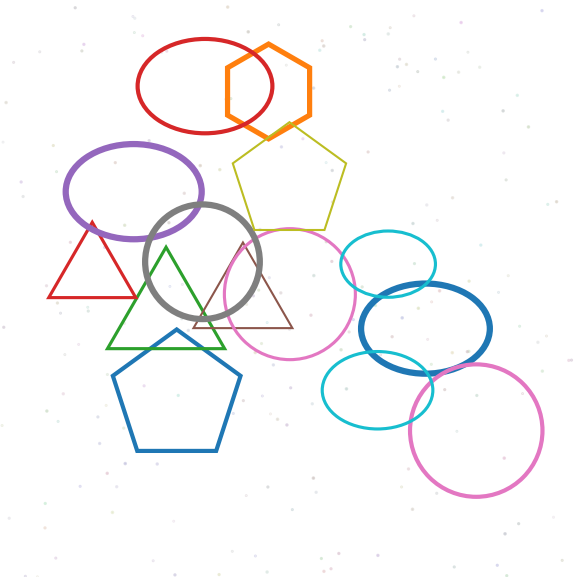[{"shape": "pentagon", "thickness": 2, "radius": 0.58, "center": [0.306, 0.312]}, {"shape": "oval", "thickness": 3, "radius": 0.56, "center": [0.737, 0.43]}, {"shape": "hexagon", "thickness": 2.5, "radius": 0.41, "center": [0.465, 0.841]}, {"shape": "triangle", "thickness": 1.5, "radius": 0.59, "center": [0.288, 0.454]}, {"shape": "oval", "thickness": 2, "radius": 0.58, "center": [0.355, 0.85]}, {"shape": "triangle", "thickness": 1.5, "radius": 0.43, "center": [0.16, 0.527]}, {"shape": "oval", "thickness": 3, "radius": 0.59, "center": [0.232, 0.667]}, {"shape": "triangle", "thickness": 1, "radius": 0.49, "center": [0.421, 0.48]}, {"shape": "circle", "thickness": 1.5, "radius": 0.57, "center": [0.502, 0.49]}, {"shape": "circle", "thickness": 2, "radius": 0.57, "center": [0.825, 0.254]}, {"shape": "circle", "thickness": 3, "radius": 0.5, "center": [0.351, 0.546]}, {"shape": "pentagon", "thickness": 1, "radius": 0.52, "center": [0.501, 0.684]}, {"shape": "oval", "thickness": 1.5, "radius": 0.41, "center": [0.672, 0.542]}, {"shape": "oval", "thickness": 1.5, "radius": 0.48, "center": [0.654, 0.323]}]